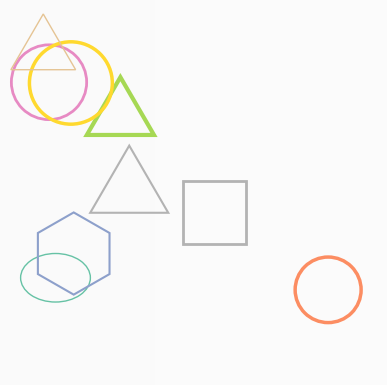[{"shape": "oval", "thickness": 1, "radius": 0.45, "center": [0.143, 0.279]}, {"shape": "circle", "thickness": 2.5, "radius": 0.43, "center": [0.847, 0.247]}, {"shape": "hexagon", "thickness": 1.5, "radius": 0.53, "center": [0.19, 0.341]}, {"shape": "circle", "thickness": 2, "radius": 0.49, "center": [0.126, 0.786]}, {"shape": "triangle", "thickness": 3, "radius": 0.5, "center": [0.311, 0.699]}, {"shape": "circle", "thickness": 2.5, "radius": 0.53, "center": [0.183, 0.784]}, {"shape": "triangle", "thickness": 1, "radius": 0.48, "center": [0.112, 0.867]}, {"shape": "triangle", "thickness": 1.5, "radius": 0.58, "center": [0.334, 0.505]}, {"shape": "square", "thickness": 2, "radius": 0.41, "center": [0.554, 0.448]}]